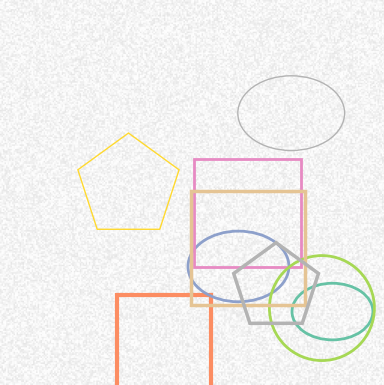[{"shape": "oval", "thickness": 2, "radius": 0.53, "center": [0.863, 0.191]}, {"shape": "square", "thickness": 3, "radius": 0.61, "center": [0.426, 0.112]}, {"shape": "oval", "thickness": 2, "radius": 0.66, "center": [0.619, 0.308]}, {"shape": "square", "thickness": 2, "radius": 0.7, "center": [0.643, 0.446]}, {"shape": "circle", "thickness": 2, "radius": 0.68, "center": [0.836, 0.2]}, {"shape": "pentagon", "thickness": 1, "radius": 0.69, "center": [0.334, 0.516]}, {"shape": "square", "thickness": 2.5, "radius": 0.74, "center": [0.644, 0.356]}, {"shape": "pentagon", "thickness": 2.5, "radius": 0.58, "center": [0.717, 0.254]}, {"shape": "oval", "thickness": 1, "radius": 0.69, "center": [0.756, 0.706]}]